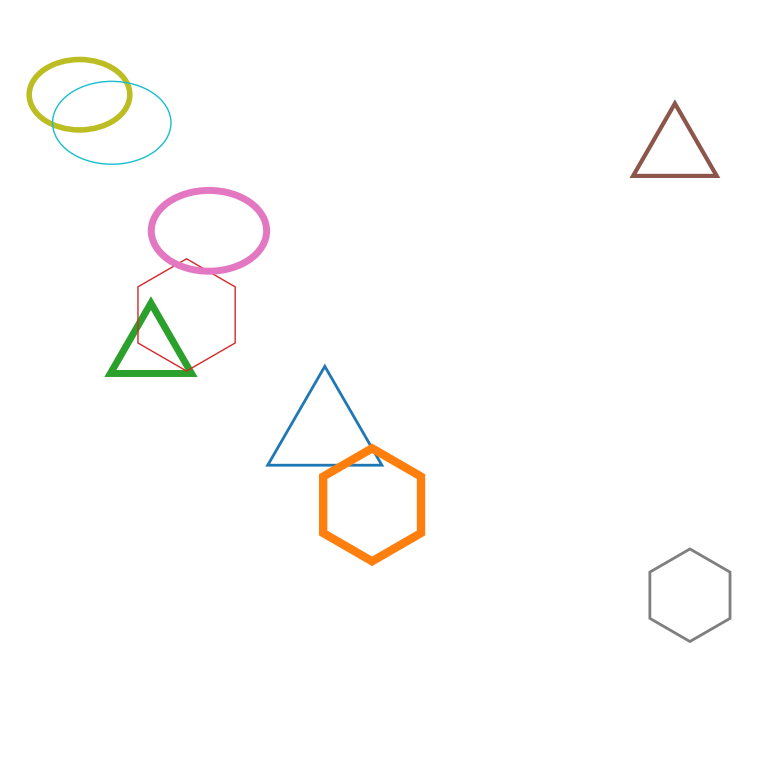[{"shape": "triangle", "thickness": 1, "radius": 0.43, "center": [0.422, 0.439]}, {"shape": "hexagon", "thickness": 3, "radius": 0.37, "center": [0.483, 0.344]}, {"shape": "triangle", "thickness": 2.5, "radius": 0.3, "center": [0.196, 0.545]}, {"shape": "hexagon", "thickness": 0.5, "radius": 0.36, "center": [0.242, 0.591]}, {"shape": "triangle", "thickness": 1.5, "radius": 0.31, "center": [0.876, 0.803]}, {"shape": "oval", "thickness": 2.5, "radius": 0.37, "center": [0.271, 0.7]}, {"shape": "hexagon", "thickness": 1, "radius": 0.3, "center": [0.896, 0.227]}, {"shape": "oval", "thickness": 2, "radius": 0.33, "center": [0.103, 0.877]}, {"shape": "oval", "thickness": 0.5, "radius": 0.38, "center": [0.145, 0.841]}]